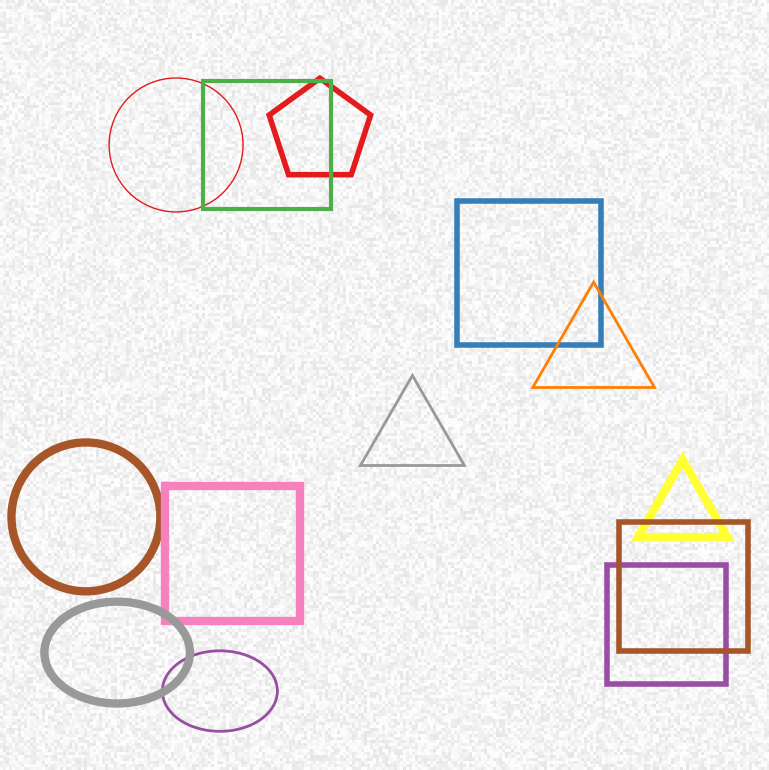[{"shape": "pentagon", "thickness": 2, "radius": 0.35, "center": [0.415, 0.829]}, {"shape": "circle", "thickness": 0.5, "radius": 0.43, "center": [0.229, 0.812]}, {"shape": "square", "thickness": 2, "radius": 0.47, "center": [0.687, 0.646]}, {"shape": "square", "thickness": 1.5, "radius": 0.41, "center": [0.347, 0.812]}, {"shape": "oval", "thickness": 1, "radius": 0.37, "center": [0.286, 0.103]}, {"shape": "square", "thickness": 2, "radius": 0.39, "center": [0.866, 0.189]}, {"shape": "triangle", "thickness": 1, "radius": 0.46, "center": [0.771, 0.542]}, {"shape": "triangle", "thickness": 3, "radius": 0.33, "center": [0.887, 0.336]}, {"shape": "square", "thickness": 2, "radius": 0.42, "center": [0.888, 0.238]}, {"shape": "circle", "thickness": 3, "radius": 0.48, "center": [0.112, 0.329]}, {"shape": "square", "thickness": 3, "radius": 0.44, "center": [0.302, 0.281]}, {"shape": "triangle", "thickness": 1, "radius": 0.39, "center": [0.536, 0.434]}, {"shape": "oval", "thickness": 3, "radius": 0.47, "center": [0.152, 0.152]}]